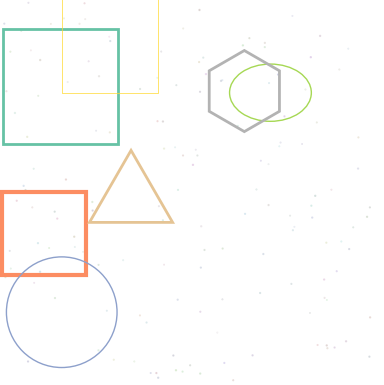[{"shape": "square", "thickness": 2, "radius": 0.75, "center": [0.158, 0.775]}, {"shape": "square", "thickness": 3, "radius": 0.55, "center": [0.114, 0.393]}, {"shape": "circle", "thickness": 1, "radius": 0.72, "center": [0.16, 0.189]}, {"shape": "oval", "thickness": 1, "radius": 0.53, "center": [0.702, 0.759]}, {"shape": "square", "thickness": 0.5, "radius": 0.62, "center": [0.286, 0.882]}, {"shape": "triangle", "thickness": 2, "radius": 0.62, "center": [0.34, 0.485]}, {"shape": "hexagon", "thickness": 2, "radius": 0.53, "center": [0.635, 0.763]}]